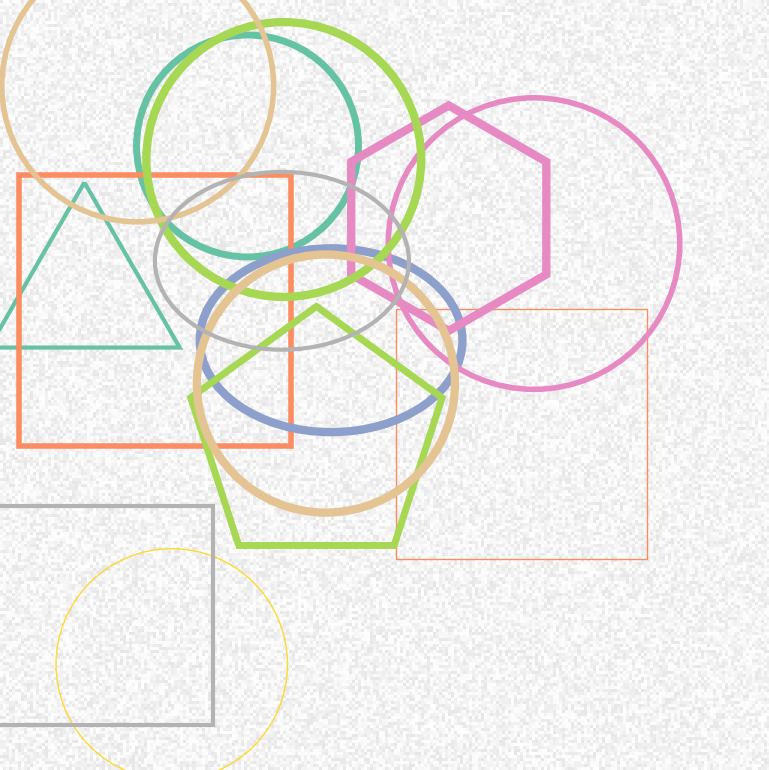[{"shape": "circle", "thickness": 2.5, "radius": 0.72, "center": [0.321, 0.81]}, {"shape": "triangle", "thickness": 1.5, "radius": 0.71, "center": [0.11, 0.62]}, {"shape": "square", "thickness": 0.5, "radius": 0.81, "center": [0.677, 0.436]}, {"shape": "square", "thickness": 2, "radius": 0.88, "center": [0.201, 0.597]}, {"shape": "oval", "thickness": 3, "radius": 0.85, "center": [0.43, 0.558]}, {"shape": "hexagon", "thickness": 3, "radius": 0.73, "center": [0.583, 0.717]}, {"shape": "circle", "thickness": 2, "radius": 0.95, "center": [0.693, 0.684]}, {"shape": "circle", "thickness": 3, "radius": 0.89, "center": [0.369, 0.793]}, {"shape": "pentagon", "thickness": 2.5, "radius": 0.86, "center": [0.411, 0.43]}, {"shape": "circle", "thickness": 0.5, "radius": 0.75, "center": [0.223, 0.137]}, {"shape": "circle", "thickness": 3, "radius": 0.84, "center": [0.423, 0.502]}, {"shape": "circle", "thickness": 2, "radius": 0.88, "center": [0.179, 0.888]}, {"shape": "oval", "thickness": 1.5, "radius": 0.82, "center": [0.366, 0.661]}, {"shape": "square", "thickness": 1.5, "radius": 0.71, "center": [0.135, 0.201]}]